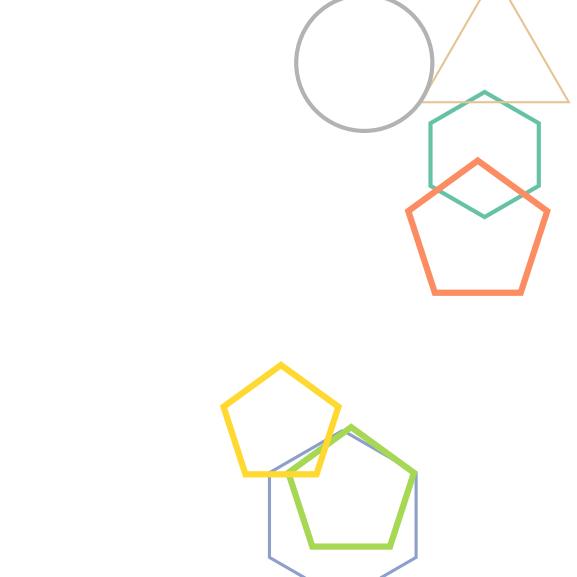[{"shape": "hexagon", "thickness": 2, "radius": 0.54, "center": [0.839, 0.732]}, {"shape": "pentagon", "thickness": 3, "radius": 0.63, "center": [0.827, 0.595]}, {"shape": "hexagon", "thickness": 1.5, "radius": 0.73, "center": [0.594, 0.107]}, {"shape": "pentagon", "thickness": 3, "radius": 0.57, "center": [0.608, 0.145]}, {"shape": "pentagon", "thickness": 3, "radius": 0.52, "center": [0.487, 0.262]}, {"shape": "triangle", "thickness": 1, "radius": 0.74, "center": [0.857, 0.896]}, {"shape": "circle", "thickness": 2, "radius": 0.59, "center": [0.631, 0.89]}]